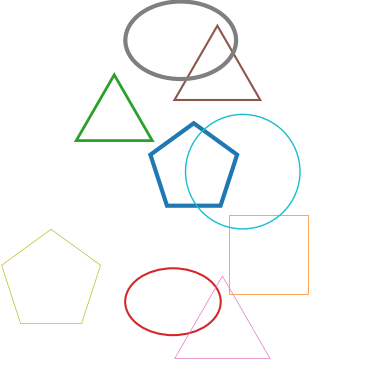[{"shape": "pentagon", "thickness": 3, "radius": 0.59, "center": [0.503, 0.562]}, {"shape": "square", "thickness": 0.5, "radius": 0.51, "center": [0.696, 0.339]}, {"shape": "triangle", "thickness": 2, "radius": 0.57, "center": [0.297, 0.692]}, {"shape": "oval", "thickness": 1.5, "radius": 0.62, "center": [0.449, 0.216]}, {"shape": "triangle", "thickness": 1.5, "radius": 0.64, "center": [0.565, 0.805]}, {"shape": "triangle", "thickness": 0.5, "radius": 0.72, "center": [0.578, 0.14]}, {"shape": "oval", "thickness": 3, "radius": 0.72, "center": [0.469, 0.895]}, {"shape": "pentagon", "thickness": 0.5, "radius": 0.68, "center": [0.133, 0.269]}, {"shape": "circle", "thickness": 1, "radius": 0.74, "center": [0.631, 0.554]}]